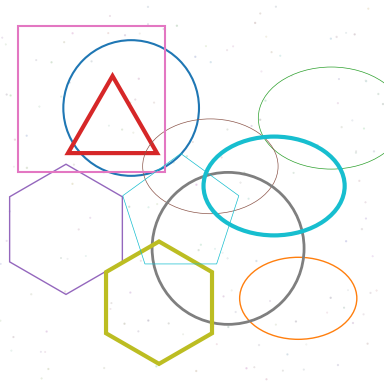[{"shape": "circle", "thickness": 1.5, "radius": 0.88, "center": [0.341, 0.719]}, {"shape": "oval", "thickness": 1, "radius": 0.76, "center": [0.775, 0.225]}, {"shape": "oval", "thickness": 0.5, "radius": 0.95, "center": [0.86, 0.693]}, {"shape": "triangle", "thickness": 3, "radius": 0.67, "center": [0.292, 0.669]}, {"shape": "hexagon", "thickness": 1, "radius": 0.85, "center": [0.171, 0.404]}, {"shape": "oval", "thickness": 0.5, "radius": 0.88, "center": [0.546, 0.568]}, {"shape": "square", "thickness": 1.5, "radius": 0.95, "center": [0.238, 0.742]}, {"shape": "circle", "thickness": 2, "radius": 0.99, "center": [0.592, 0.355]}, {"shape": "hexagon", "thickness": 3, "radius": 0.79, "center": [0.413, 0.214]}, {"shape": "oval", "thickness": 3, "radius": 0.92, "center": [0.712, 0.517]}, {"shape": "pentagon", "thickness": 0.5, "radius": 0.79, "center": [0.47, 0.443]}]